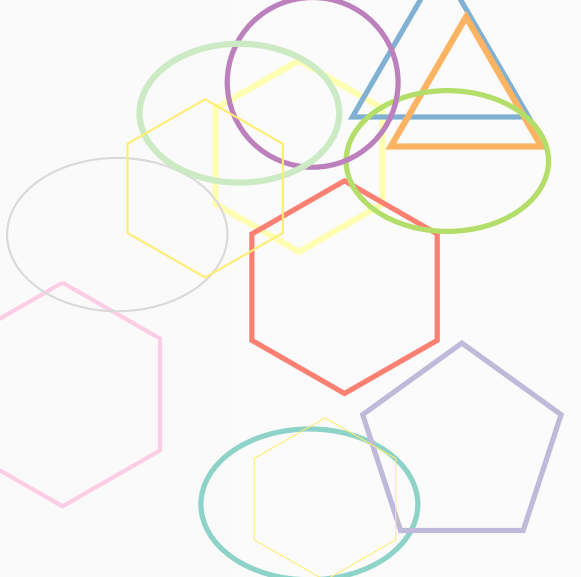[{"shape": "oval", "thickness": 2.5, "radius": 0.93, "center": [0.532, 0.126]}, {"shape": "hexagon", "thickness": 3, "radius": 0.83, "center": [0.514, 0.729]}, {"shape": "pentagon", "thickness": 2.5, "radius": 0.9, "center": [0.795, 0.226]}, {"shape": "hexagon", "thickness": 2.5, "radius": 0.92, "center": [0.593, 0.502]}, {"shape": "triangle", "thickness": 2.5, "radius": 0.88, "center": [0.758, 0.884]}, {"shape": "triangle", "thickness": 3, "radius": 0.75, "center": [0.802, 0.82]}, {"shape": "oval", "thickness": 2.5, "radius": 0.87, "center": [0.77, 0.72]}, {"shape": "hexagon", "thickness": 2, "radius": 0.97, "center": [0.108, 0.316]}, {"shape": "oval", "thickness": 1, "radius": 0.95, "center": [0.202, 0.593]}, {"shape": "circle", "thickness": 2.5, "radius": 0.73, "center": [0.538, 0.857]}, {"shape": "oval", "thickness": 3, "radius": 0.86, "center": [0.412, 0.803]}, {"shape": "hexagon", "thickness": 0.5, "radius": 0.7, "center": [0.559, 0.135]}, {"shape": "hexagon", "thickness": 1, "radius": 0.77, "center": [0.353, 0.673]}]